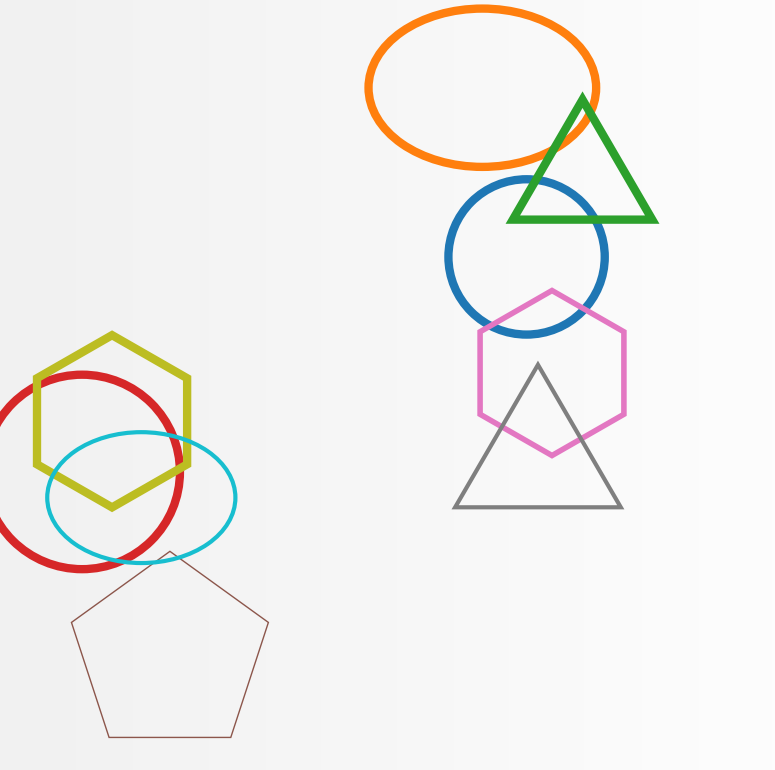[{"shape": "circle", "thickness": 3, "radius": 0.5, "center": [0.679, 0.666]}, {"shape": "oval", "thickness": 3, "radius": 0.73, "center": [0.622, 0.886]}, {"shape": "triangle", "thickness": 3, "radius": 0.52, "center": [0.752, 0.767]}, {"shape": "circle", "thickness": 3, "radius": 0.63, "center": [0.106, 0.387]}, {"shape": "pentagon", "thickness": 0.5, "radius": 0.67, "center": [0.219, 0.15]}, {"shape": "hexagon", "thickness": 2, "radius": 0.54, "center": [0.712, 0.516]}, {"shape": "triangle", "thickness": 1.5, "radius": 0.62, "center": [0.694, 0.403]}, {"shape": "hexagon", "thickness": 3, "radius": 0.56, "center": [0.145, 0.453]}, {"shape": "oval", "thickness": 1.5, "radius": 0.61, "center": [0.182, 0.354]}]